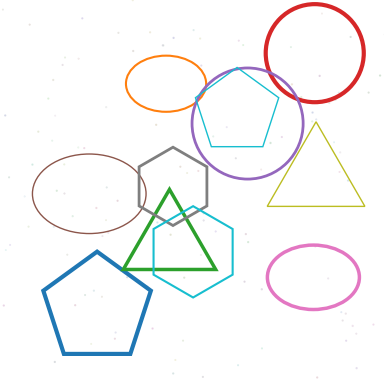[{"shape": "pentagon", "thickness": 3, "radius": 0.73, "center": [0.252, 0.2]}, {"shape": "oval", "thickness": 1.5, "radius": 0.52, "center": [0.431, 0.783]}, {"shape": "triangle", "thickness": 2.5, "radius": 0.69, "center": [0.44, 0.369]}, {"shape": "circle", "thickness": 3, "radius": 0.64, "center": [0.818, 0.862]}, {"shape": "circle", "thickness": 2, "radius": 0.72, "center": [0.643, 0.679]}, {"shape": "oval", "thickness": 1, "radius": 0.74, "center": [0.232, 0.497]}, {"shape": "oval", "thickness": 2.5, "radius": 0.6, "center": [0.814, 0.28]}, {"shape": "hexagon", "thickness": 2, "radius": 0.51, "center": [0.449, 0.516]}, {"shape": "triangle", "thickness": 1, "radius": 0.73, "center": [0.821, 0.537]}, {"shape": "pentagon", "thickness": 1, "radius": 0.57, "center": [0.616, 0.711]}, {"shape": "hexagon", "thickness": 1.5, "radius": 0.59, "center": [0.502, 0.346]}]